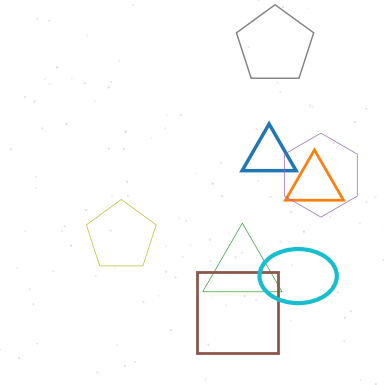[{"shape": "triangle", "thickness": 2.5, "radius": 0.4, "center": [0.699, 0.597]}, {"shape": "triangle", "thickness": 2, "radius": 0.44, "center": [0.817, 0.523]}, {"shape": "triangle", "thickness": 0.5, "radius": 0.59, "center": [0.629, 0.302]}, {"shape": "hexagon", "thickness": 0.5, "radius": 0.55, "center": [0.834, 0.545]}, {"shape": "square", "thickness": 2, "radius": 0.53, "center": [0.617, 0.188]}, {"shape": "pentagon", "thickness": 1, "radius": 0.53, "center": [0.714, 0.882]}, {"shape": "pentagon", "thickness": 0.5, "radius": 0.48, "center": [0.315, 0.386]}, {"shape": "oval", "thickness": 3, "radius": 0.5, "center": [0.774, 0.283]}]